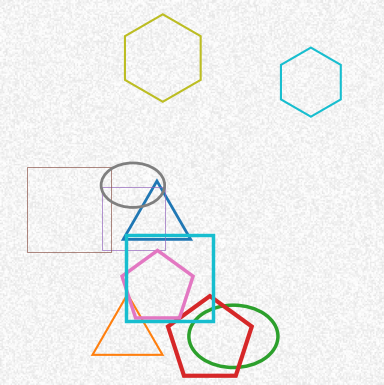[{"shape": "triangle", "thickness": 2, "radius": 0.51, "center": [0.408, 0.429]}, {"shape": "triangle", "thickness": 1.5, "radius": 0.52, "center": [0.331, 0.131]}, {"shape": "oval", "thickness": 2.5, "radius": 0.58, "center": [0.606, 0.126]}, {"shape": "pentagon", "thickness": 3, "radius": 0.57, "center": [0.545, 0.117]}, {"shape": "square", "thickness": 0.5, "radius": 0.41, "center": [0.346, 0.433]}, {"shape": "square", "thickness": 0.5, "radius": 0.55, "center": [0.179, 0.455]}, {"shape": "pentagon", "thickness": 2.5, "radius": 0.48, "center": [0.409, 0.253]}, {"shape": "oval", "thickness": 2, "radius": 0.41, "center": [0.345, 0.519]}, {"shape": "hexagon", "thickness": 1.5, "radius": 0.57, "center": [0.423, 0.849]}, {"shape": "hexagon", "thickness": 1.5, "radius": 0.45, "center": [0.807, 0.787]}, {"shape": "square", "thickness": 2.5, "radius": 0.56, "center": [0.441, 0.278]}]